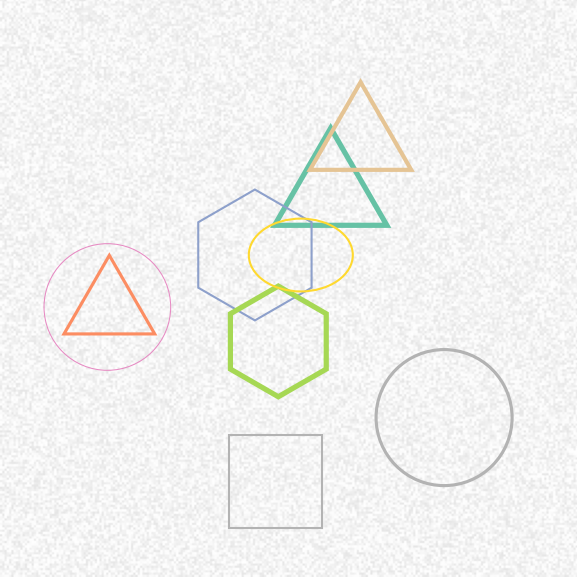[{"shape": "triangle", "thickness": 2.5, "radius": 0.56, "center": [0.573, 0.665]}, {"shape": "triangle", "thickness": 1.5, "radius": 0.45, "center": [0.189, 0.466]}, {"shape": "hexagon", "thickness": 1, "radius": 0.57, "center": [0.441, 0.558]}, {"shape": "circle", "thickness": 0.5, "radius": 0.55, "center": [0.186, 0.468]}, {"shape": "hexagon", "thickness": 2.5, "radius": 0.48, "center": [0.482, 0.408]}, {"shape": "oval", "thickness": 1, "radius": 0.45, "center": [0.521, 0.558]}, {"shape": "triangle", "thickness": 2, "radius": 0.51, "center": [0.624, 0.756]}, {"shape": "circle", "thickness": 1.5, "radius": 0.59, "center": [0.769, 0.276]}, {"shape": "square", "thickness": 1, "radius": 0.4, "center": [0.477, 0.165]}]